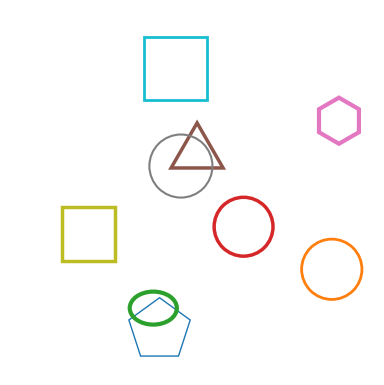[{"shape": "pentagon", "thickness": 1, "radius": 0.42, "center": [0.414, 0.143]}, {"shape": "circle", "thickness": 2, "radius": 0.39, "center": [0.862, 0.301]}, {"shape": "oval", "thickness": 3, "radius": 0.31, "center": [0.398, 0.2]}, {"shape": "circle", "thickness": 2.5, "radius": 0.38, "center": [0.633, 0.411]}, {"shape": "triangle", "thickness": 2.5, "radius": 0.39, "center": [0.512, 0.603]}, {"shape": "hexagon", "thickness": 3, "radius": 0.3, "center": [0.88, 0.686]}, {"shape": "circle", "thickness": 1.5, "radius": 0.41, "center": [0.47, 0.569]}, {"shape": "square", "thickness": 2.5, "radius": 0.35, "center": [0.23, 0.392]}, {"shape": "square", "thickness": 2, "radius": 0.41, "center": [0.456, 0.823]}]